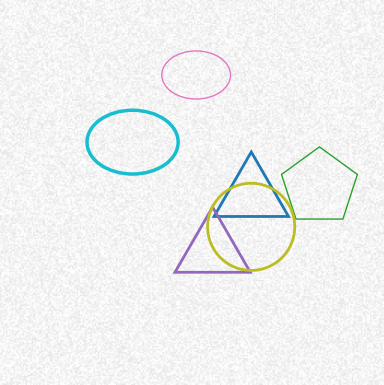[{"shape": "triangle", "thickness": 2, "radius": 0.56, "center": [0.653, 0.494]}, {"shape": "pentagon", "thickness": 1, "radius": 0.52, "center": [0.83, 0.515]}, {"shape": "triangle", "thickness": 2, "radius": 0.56, "center": [0.552, 0.349]}, {"shape": "oval", "thickness": 1, "radius": 0.45, "center": [0.509, 0.805]}, {"shape": "circle", "thickness": 2, "radius": 0.57, "center": [0.652, 0.411]}, {"shape": "oval", "thickness": 2.5, "radius": 0.59, "center": [0.344, 0.631]}]